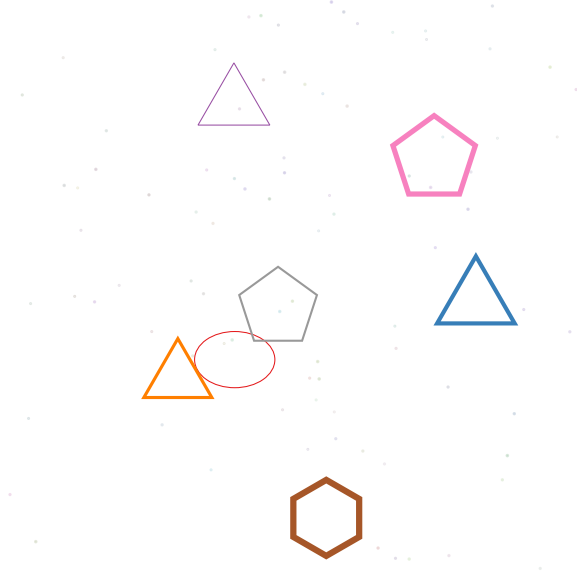[{"shape": "oval", "thickness": 0.5, "radius": 0.35, "center": [0.406, 0.376]}, {"shape": "triangle", "thickness": 2, "radius": 0.39, "center": [0.824, 0.478]}, {"shape": "triangle", "thickness": 0.5, "radius": 0.36, "center": [0.405, 0.818]}, {"shape": "triangle", "thickness": 1.5, "radius": 0.34, "center": [0.308, 0.345]}, {"shape": "hexagon", "thickness": 3, "radius": 0.33, "center": [0.565, 0.102]}, {"shape": "pentagon", "thickness": 2.5, "radius": 0.38, "center": [0.752, 0.724]}, {"shape": "pentagon", "thickness": 1, "radius": 0.35, "center": [0.482, 0.466]}]